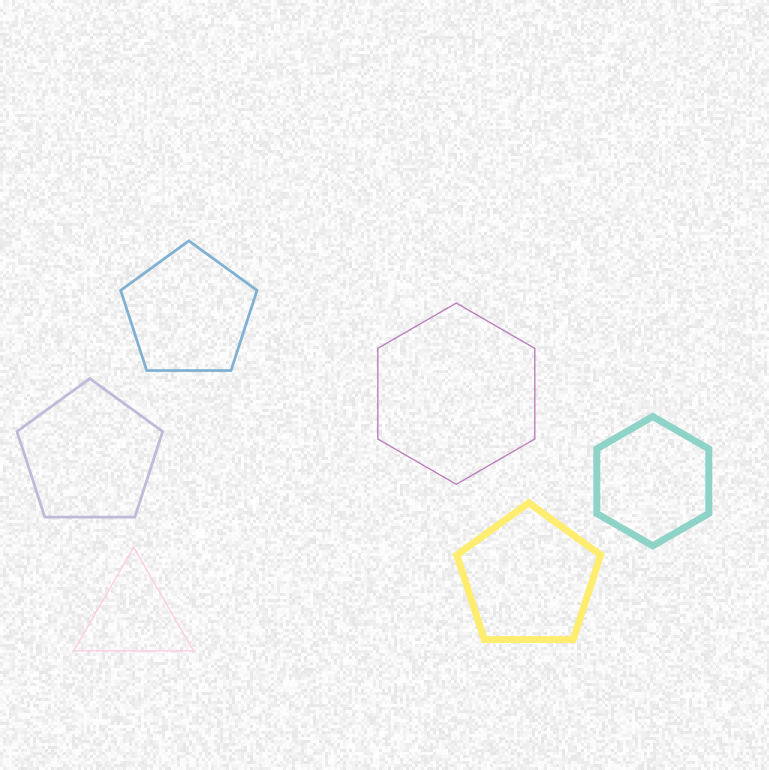[{"shape": "hexagon", "thickness": 2.5, "radius": 0.42, "center": [0.848, 0.375]}, {"shape": "pentagon", "thickness": 1, "radius": 0.5, "center": [0.117, 0.409]}, {"shape": "pentagon", "thickness": 1, "radius": 0.47, "center": [0.245, 0.594]}, {"shape": "triangle", "thickness": 0.5, "radius": 0.45, "center": [0.174, 0.2]}, {"shape": "hexagon", "thickness": 0.5, "radius": 0.59, "center": [0.593, 0.489]}, {"shape": "pentagon", "thickness": 2.5, "radius": 0.49, "center": [0.687, 0.249]}]